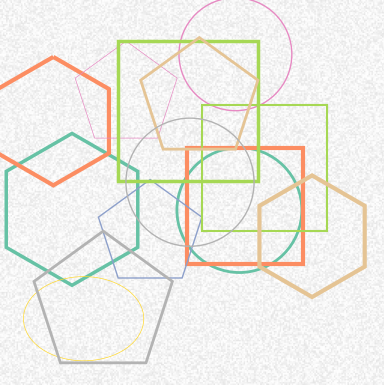[{"shape": "circle", "thickness": 2, "radius": 0.81, "center": [0.622, 0.454]}, {"shape": "hexagon", "thickness": 2.5, "radius": 0.99, "center": [0.187, 0.456]}, {"shape": "square", "thickness": 3, "radius": 0.75, "center": [0.635, 0.465]}, {"shape": "hexagon", "thickness": 3, "radius": 0.83, "center": [0.138, 0.685]}, {"shape": "pentagon", "thickness": 1, "radius": 0.71, "center": [0.39, 0.392]}, {"shape": "circle", "thickness": 1, "radius": 0.73, "center": [0.611, 0.859]}, {"shape": "pentagon", "thickness": 0.5, "radius": 0.7, "center": [0.328, 0.754]}, {"shape": "square", "thickness": 1.5, "radius": 0.82, "center": [0.687, 0.564]}, {"shape": "square", "thickness": 2.5, "radius": 0.91, "center": [0.489, 0.712]}, {"shape": "oval", "thickness": 0.5, "radius": 0.78, "center": [0.217, 0.172]}, {"shape": "hexagon", "thickness": 3, "radius": 0.79, "center": [0.811, 0.386]}, {"shape": "pentagon", "thickness": 2, "radius": 0.8, "center": [0.518, 0.742]}, {"shape": "pentagon", "thickness": 2, "radius": 0.95, "center": [0.268, 0.211]}, {"shape": "circle", "thickness": 1, "radius": 0.83, "center": [0.494, 0.527]}]